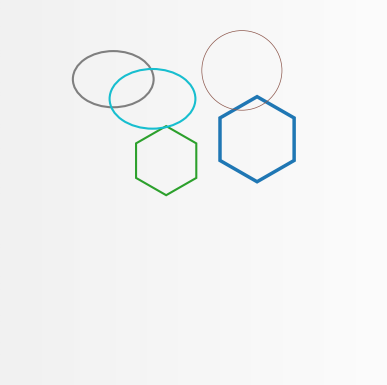[{"shape": "hexagon", "thickness": 2.5, "radius": 0.55, "center": [0.663, 0.638]}, {"shape": "hexagon", "thickness": 1.5, "radius": 0.45, "center": [0.429, 0.583]}, {"shape": "circle", "thickness": 0.5, "radius": 0.52, "center": [0.624, 0.817]}, {"shape": "oval", "thickness": 1.5, "radius": 0.52, "center": [0.292, 0.794]}, {"shape": "oval", "thickness": 1.5, "radius": 0.55, "center": [0.394, 0.743]}]